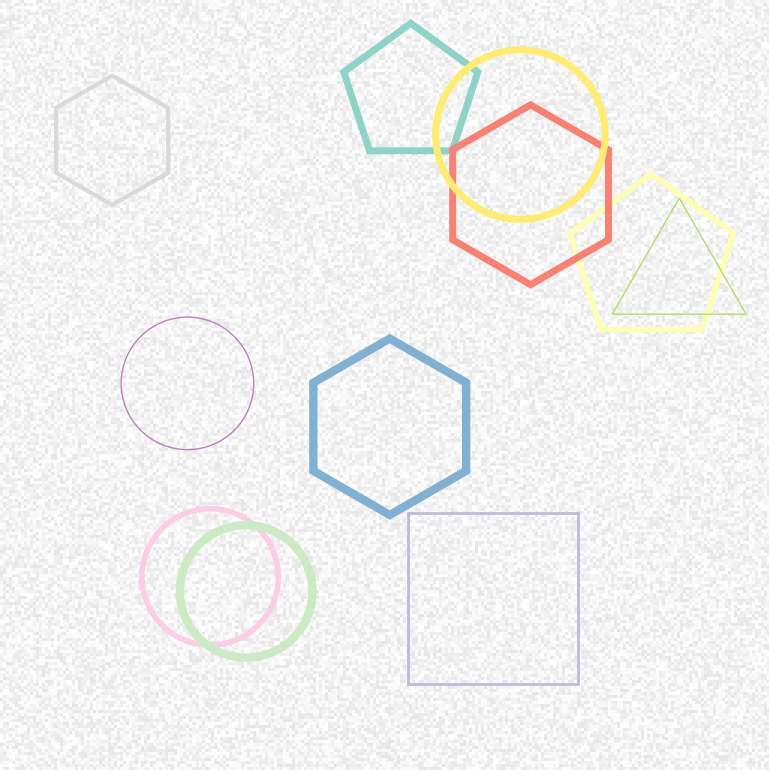[{"shape": "pentagon", "thickness": 2.5, "radius": 0.46, "center": [0.534, 0.878]}, {"shape": "pentagon", "thickness": 2, "radius": 0.56, "center": [0.846, 0.662]}, {"shape": "square", "thickness": 1, "radius": 0.55, "center": [0.64, 0.223]}, {"shape": "hexagon", "thickness": 2.5, "radius": 0.58, "center": [0.689, 0.747]}, {"shape": "hexagon", "thickness": 3, "radius": 0.57, "center": [0.506, 0.446]}, {"shape": "triangle", "thickness": 0.5, "radius": 0.5, "center": [0.882, 0.642]}, {"shape": "circle", "thickness": 2, "radius": 0.44, "center": [0.273, 0.251]}, {"shape": "hexagon", "thickness": 1.5, "radius": 0.42, "center": [0.146, 0.818]}, {"shape": "circle", "thickness": 0.5, "radius": 0.43, "center": [0.243, 0.502]}, {"shape": "circle", "thickness": 3, "radius": 0.43, "center": [0.32, 0.232]}, {"shape": "circle", "thickness": 2.5, "radius": 0.55, "center": [0.676, 0.825]}]